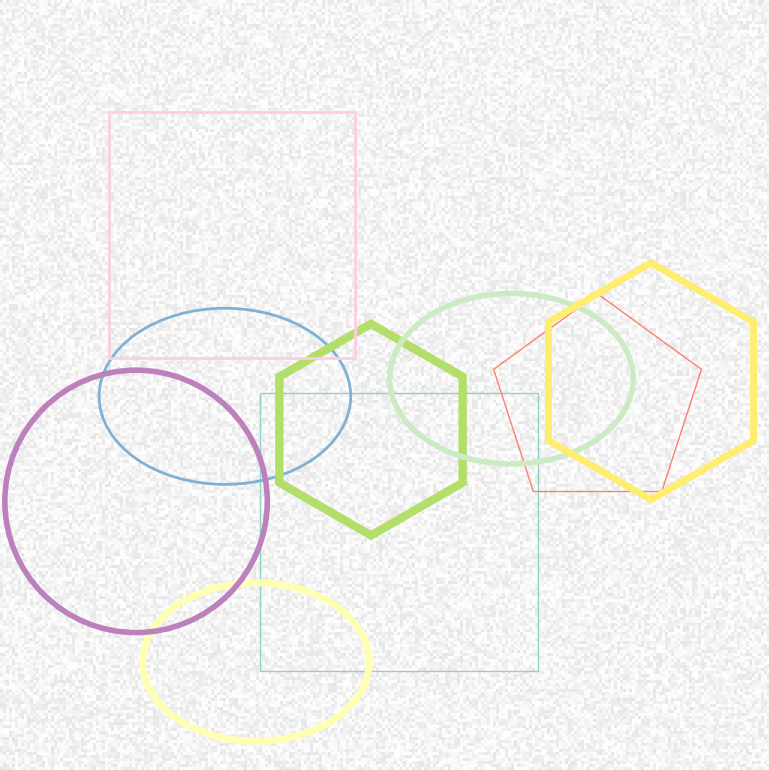[{"shape": "square", "thickness": 0.5, "radius": 0.9, "center": [0.518, 0.309]}, {"shape": "oval", "thickness": 2.5, "radius": 0.74, "center": [0.332, 0.14]}, {"shape": "pentagon", "thickness": 0.5, "radius": 0.71, "center": [0.776, 0.476]}, {"shape": "oval", "thickness": 1, "radius": 0.82, "center": [0.292, 0.485]}, {"shape": "hexagon", "thickness": 3, "radius": 0.69, "center": [0.482, 0.442]}, {"shape": "square", "thickness": 1, "radius": 0.8, "center": [0.302, 0.695]}, {"shape": "circle", "thickness": 2, "radius": 0.85, "center": [0.177, 0.349]}, {"shape": "oval", "thickness": 2, "radius": 0.79, "center": [0.664, 0.508]}, {"shape": "hexagon", "thickness": 2.5, "radius": 0.77, "center": [0.845, 0.505]}]